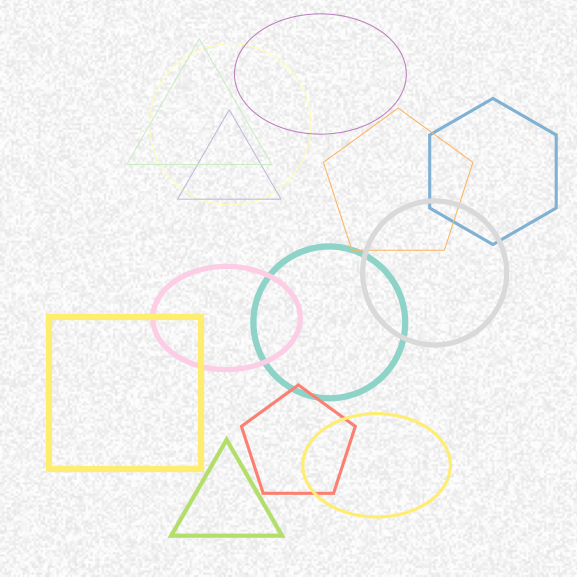[{"shape": "circle", "thickness": 3, "radius": 0.66, "center": [0.57, 0.441]}, {"shape": "circle", "thickness": 0.5, "radius": 0.7, "center": [0.399, 0.784]}, {"shape": "triangle", "thickness": 0.5, "radius": 0.52, "center": [0.397, 0.706]}, {"shape": "pentagon", "thickness": 1.5, "radius": 0.52, "center": [0.517, 0.229]}, {"shape": "hexagon", "thickness": 1.5, "radius": 0.63, "center": [0.854, 0.702]}, {"shape": "pentagon", "thickness": 0.5, "radius": 0.68, "center": [0.689, 0.676]}, {"shape": "triangle", "thickness": 2, "radius": 0.55, "center": [0.392, 0.127]}, {"shape": "oval", "thickness": 2.5, "radius": 0.64, "center": [0.392, 0.449]}, {"shape": "circle", "thickness": 2.5, "radius": 0.62, "center": [0.753, 0.527]}, {"shape": "oval", "thickness": 0.5, "radius": 0.74, "center": [0.555, 0.871]}, {"shape": "triangle", "thickness": 0.5, "radius": 0.72, "center": [0.345, 0.787]}, {"shape": "oval", "thickness": 1.5, "radius": 0.64, "center": [0.652, 0.193]}, {"shape": "square", "thickness": 3, "radius": 0.66, "center": [0.216, 0.318]}]